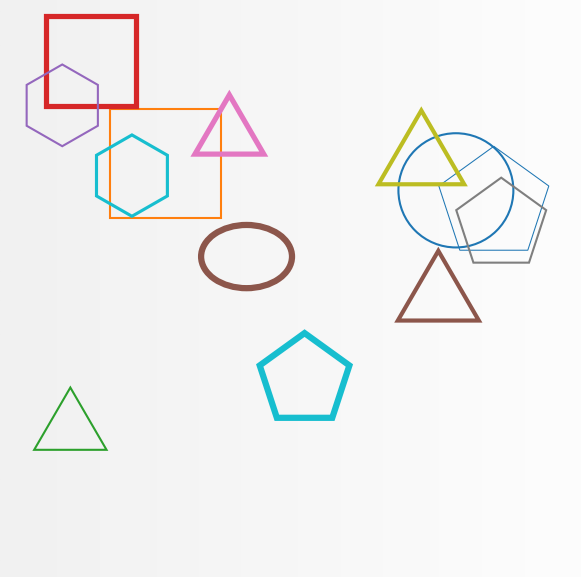[{"shape": "pentagon", "thickness": 0.5, "radius": 0.5, "center": [0.85, 0.646]}, {"shape": "circle", "thickness": 1, "radius": 0.49, "center": [0.784, 0.67]}, {"shape": "square", "thickness": 1, "radius": 0.48, "center": [0.285, 0.716]}, {"shape": "triangle", "thickness": 1, "radius": 0.36, "center": [0.121, 0.256]}, {"shape": "square", "thickness": 2.5, "radius": 0.39, "center": [0.157, 0.893]}, {"shape": "hexagon", "thickness": 1, "radius": 0.35, "center": [0.107, 0.817]}, {"shape": "triangle", "thickness": 2, "radius": 0.4, "center": [0.754, 0.484]}, {"shape": "oval", "thickness": 3, "radius": 0.39, "center": [0.424, 0.555]}, {"shape": "triangle", "thickness": 2.5, "radius": 0.34, "center": [0.395, 0.766]}, {"shape": "pentagon", "thickness": 1, "radius": 0.41, "center": [0.862, 0.61]}, {"shape": "triangle", "thickness": 2, "radius": 0.43, "center": [0.725, 0.723]}, {"shape": "pentagon", "thickness": 3, "radius": 0.41, "center": [0.524, 0.341]}, {"shape": "hexagon", "thickness": 1.5, "radius": 0.35, "center": [0.227, 0.695]}]